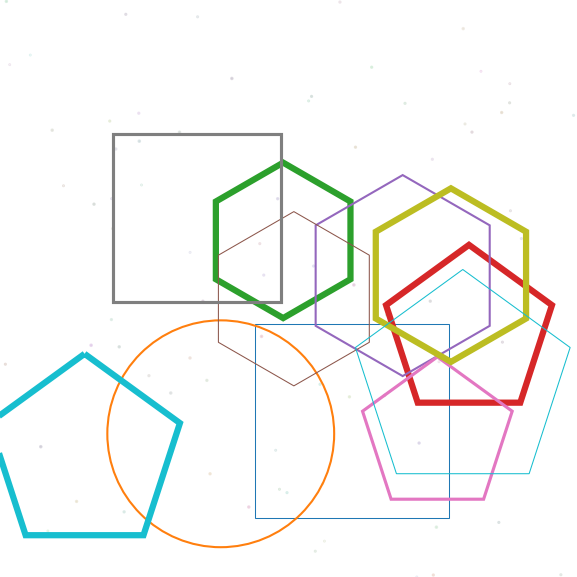[{"shape": "square", "thickness": 0.5, "radius": 0.84, "center": [0.61, 0.27]}, {"shape": "circle", "thickness": 1, "radius": 0.98, "center": [0.382, 0.248]}, {"shape": "hexagon", "thickness": 3, "radius": 0.67, "center": [0.49, 0.583]}, {"shape": "pentagon", "thickness": 3, "radius": 0.76, "center": [0.812, 0.424]}, {"shape": "hexagon", "thickness": 1, "radius": 0.87, "center": [0.697, 0.522]}, {"shape": "hexagon", "thickness": 0.5, "radius": 0.75, "center": [0.509, 0.482]}, {"shape": "pentagon", "thickness": 1.5, "radius": 0.68, "center": [0.757, 0.245]}, {"shape": "square", "thickness": 1.5, "radius": 0.73, "center": [0.342, 0.621]}, {"shape": "hexagon", "thickness": 3, "radius": 0.75, "center": [0.781, 0.523]}, {"shape": "pentagon", "thickness": 3, "radius": 0.87, "center": [0.146, 0.213]}, {"shape": "pentagon", "thickness": 0.5, "radius": 0.98, "center": [0.801, 0.337]}]